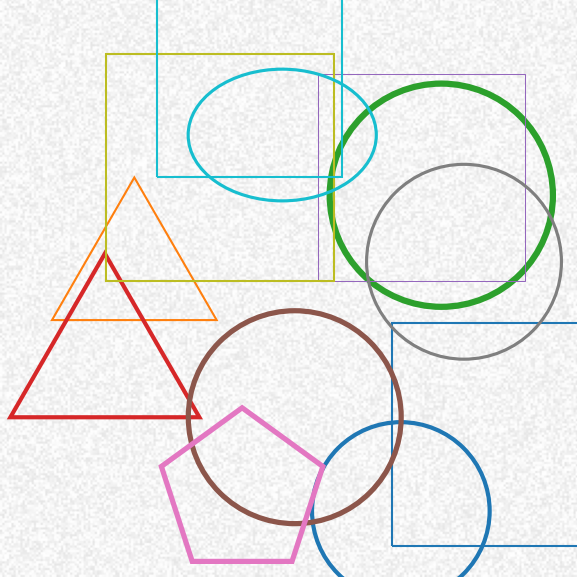[{"shape": "square", "thickness": 1, "radius": 0.97, "center": [0.872, 0.246]}, {"shape": "circle", "thickness": 2, "radius": 0.77, "center": [0.694, 0.114]}, {"shape": "triangle", "thickness": 1, "radius": 0.82, "center": [0.233, 0.527]}, {"shape": "circle", "thickness": 3, "radius": 0.97, "center": [0.764, 0.661]}, {"shape": "triangle", "thickness": 2, "radius": 0.94, "center": [0.182, 0.371]}, {"shape": "square", "thickness": 0.5, "radius": 0.9, "center": [0.73, 0.691]}, {"shape": "circle", "thickness": 2.5, "radius": 0.92, "center": [0.51, 0.277]}, {"shape": "pentagon", "thickness": 2.5, "radius": 0.74, "center": [0.419, 0.146]}, {"shape": "circle", "thickness": 1.5, "radius": 0.84, "center": [0.803, 0.546]}, {"shape": "square", "thickness": 1, "radius": 0.99, "center": [0.381, 0.709]}, {"shape": "square", "thickness": 1, "radius": 0.8, "center": [0.432, 0.854]}, {"shape": "oval", "thickness": 1.5, "radius": 0.81, "center": [0.489, 0.765]}]